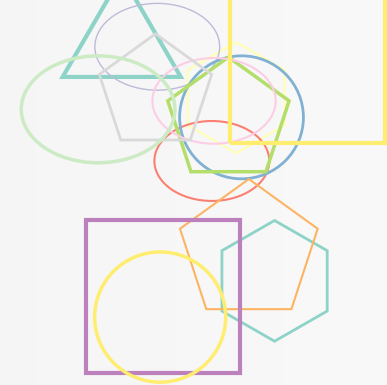[{"shape": "hexagon", "thickness": 2, "radius": 0.78, "center": [0.709, 0.27]}, {"shape": "triangle", "thickness": 3, "radius": 0.88, "center": [0.314, 0.888]}, {"shape": "hexagon", "thickness": 1.5, "radius": 0.72, "center": [0.61, 0.746]}, {"shape": "oval", "thickness": 1, "radius": 0.81, "center": [0.406, 0.879]}, {"shape": "oval", "thickness": 1.5, "radius": 0.74, "center": [0.547, 0.582]}, {"shape": "circle", "thickness": 2, "radius": 0.8, "center": [0.623, 0.695]}, {"shape": "pentagon", "thickness": 1.5, "radius": 0.93, "center": [0.642, 0.348]}, {"shape": "pentagon", "thickness": 2.5, "radius": 0.82, "center": [0.59, 0.687]}, {"shape": "oval", "thickness": 1.5, "radius": 0.8, "center": [0.552, 0.738]}, {"shape": "pentagon", "thickness": 2, "radius": 0.76, "center": [0.401, 0.76]}, {"shape": "square", "thickness": 3, "radius": 0.99, "center": [0.42, 0.23]}, {"shape": "oval", "thickness": 2.5, "radius": 0.99, "center": [0.253, 0.716]}, {"shape": "square", "thickness": 3, "radius": 1.0, "center": [0.794, 0.829]}, {"shape": "circle", "thickness": 2.5, "radius": 0.85, "center": [0.413, 0.176]}]